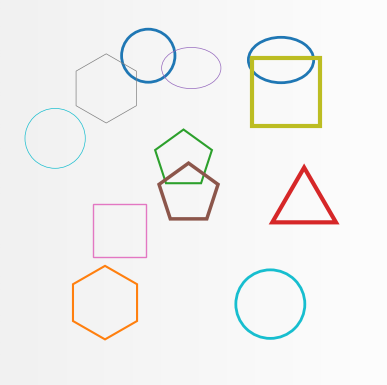[{"shape": "circle", "thickness": 2, "radius": 0.34, "center": [0.383, 0.855]}, {"shape": "oval", "thickness": 2, "radius": 0.42, "center": [0.725, 0.844]}, {"shape": "hexagon", "thickness": 1.5, "radius": 0.48, "center": [0.271, 0.214]}, {"shape": "pentagon", "thickness": 1.5, "radius": 0.39, "center": [0.474, 0.586]}, {"shape": "triangle", "thickness": 3, "radius": 0.47, "center": [0.785, 0.47]}, {"shape": "oval", "thickness": 0.5, "radius": 0.38, "center": [0.494, 0.823]}, {"shape": "pentagon", "thickness": 2.5, "radius": 0.4, "center": [0.487, 0.496]}, {"shape": "square", "thickness": 1, "radius": 0.34, "center": [0.309, 0.401]}, {"shape": "hexagon", "thickness": 0.5, "radius": 0.45, "center": [0.274, 0.77]}, {"shape": "square", "thickness": 3, "radius": 0.45, "center": [0.738, 0.761]}, {"shape": "circle", "thickness": 0.5, "radius": 0.39, "center": [0.142, 0.641]}, {"shape": "circle", "thickness": 2, "radius": 0.45, "center": [0.698, 0.21]}]